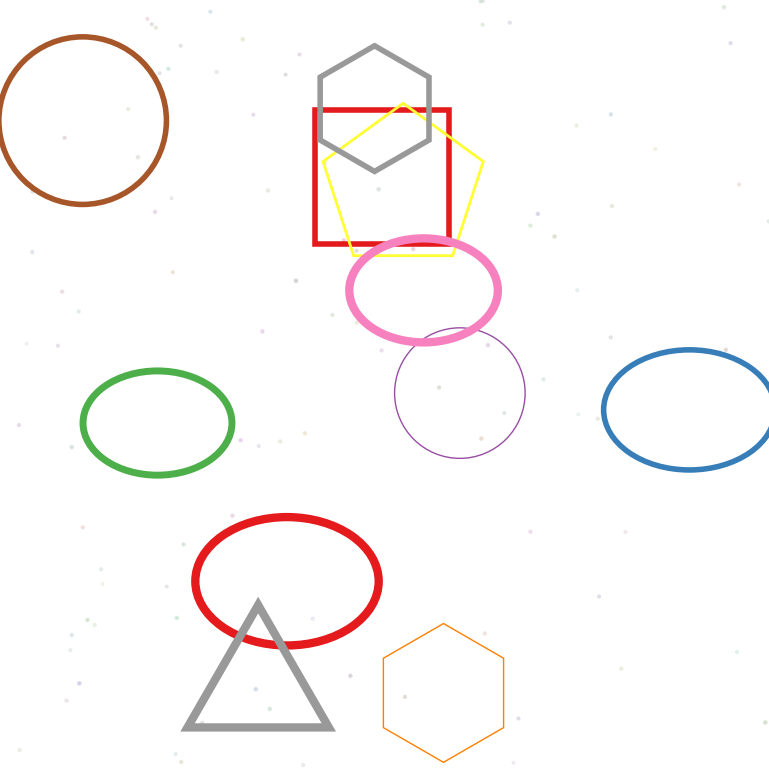[{"shape": "oval", "thickness": 3, "radius": 0.6, "center": [0.373, 0.245]}, {"shape": "square", "thickness": 2, "radius": 0.43, "center": [0.496, 0.771]}, {"shape": "oval", "thickness": 2, "radius": 0.56, "center": [0.895, 0.468]}, {"shape": "oval", "thickness": 2.5, "radius": 0.48, "center": [0.205, 0.451]}, {"shape": "circle", "thickness": 0.5, "radius": 0.42, "center": [0.597, 0.489]}, {"shape": "hexagon", "thickness": 0.5, "radius": 0.45, "center": [0.576, 0.1]}, {"shape": "pentagon", "thickness": 1, "radius": 0.55, "center": [0.524, 0.756]}, {"shape": "circle", "thickness": 2, "radius": 0.54, "center": [0.107, 0.843]}, {"shape": "oval", "thickness": 3, "radius": 0.48, "center": [0.55, 0.623]}, {"shape": "hexagon", "thickness": 2, "radius": 0.41, "center": [0.486, 0.859]}, {"shape": "triangle", "thickness": 3, "radius": 0.53, "center": [0.335, 0.108]}]